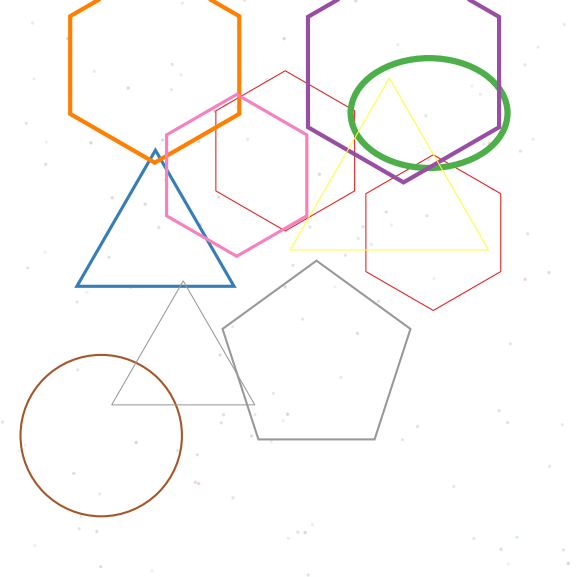[{"shape": "hexagon", "thickness": 0.5, "radius": 0.69, "center": [0.494, 0.738]}, {"shape": "hexagon", "thickness": 0.5, "radius": 0.67, "center": [0.75, 0.596]}, {"shape": "triangle", "thickness": 1.5, "radius": 0.79, "center": [0.269, 0.582]}, {"shape": "oval", "thickness": 3, "radius": 0.68, "center": [0.743, 0.803]}, {"shape": "hexagon", "thickness": 2, "radius": 0.96, "center": [0.699, 0.874]}, {"shape": "hexagon", "thickness": 2, "radius": 0.85, "center": [0.268, 0.886]}, {"shape": "triangle", "thickness": 0.5, "radius": 0.99, "center": [0.674, 0.666]}, {"shape": "circle", "thickness": 1, "radius": 0.7, "center": [0.175, 0.245]}, {"shape": "hexagon", "thickness": 1.5, "radius": 0.7, "center": [0.41, 0.695]}, {"shape": "pentagon", "thickness": 1, "radius": 0.86, "center": [0.548, 0.377]}, {"shape": "triangle", "thickness": 0.5, "radius": 0.72, "center": [0.317, 0.37]}]